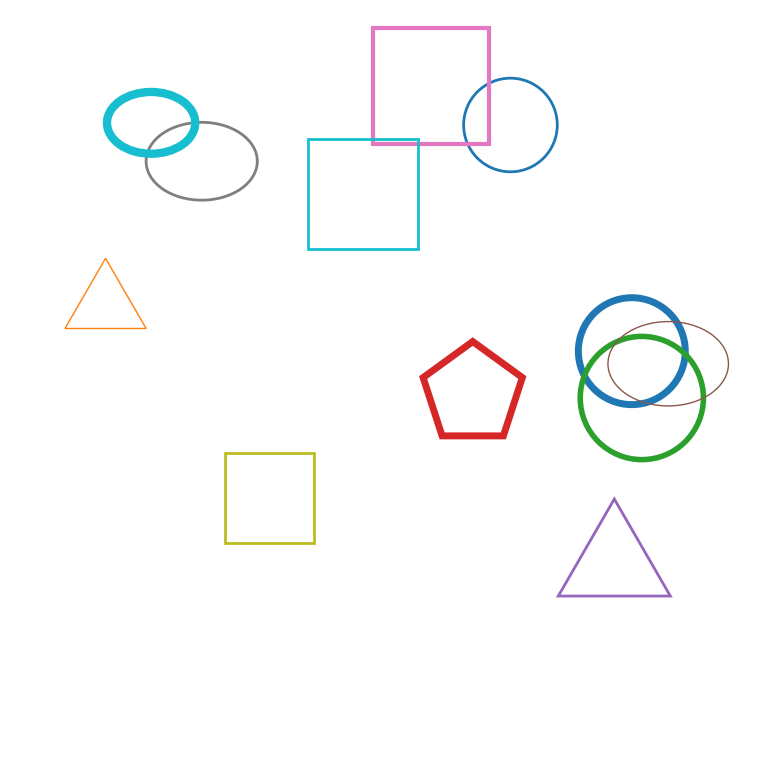[{"shape": "circle", "thickness": 2.5, "radius": 0.35, "center": [0.821, 0.544]}, {"shape": "circle", "thickness": 1, "radius": 0.3, "center": [0.663, 0.838]}, {"shape": "triangle", "thickness": 0.5, "radius": 0.3, "center": [0.137, 0.604]}, {"shape": "circle", "thickness": 2, "radius": 0.4, "center": [0.834, 0.483]}, {"shape": "pentagon", "thickness": 2.5, "radius": 0.34, "center": [0.614, 0.489]}, {"shape": "triangle", "thickness": 1, "radius": 0.42, "center": [0.798, 0.268]}, {"shape": "oval", "thickness": 0.5, "radius": 0.39, "center": [0.868, 0.528]}, {"shape": "square", "thickness": 1.5, "radius": 0.38, "center": [0.56, 0.888]}, {"shape": "oval", "thickness": 1, "radius": 0.36, "center": [0.262, 0.791]}, {"shape": "square", "thickness": 1, "radius": 0.29, "center": [0.35, 0.353]}, {"shape": "square", "thickness": 1, "radius": 0.36, "center": [0.471, 0.749]}, {"shape": "oval", "thickness": 3, "radius": 0.29, "center": [0.196, 0.84]}]